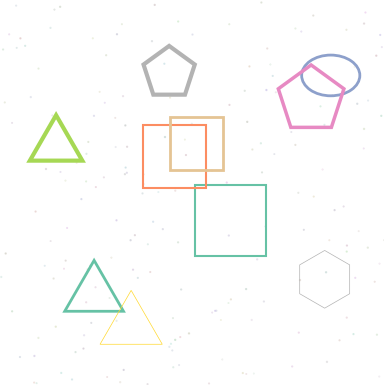[{"shape": "square", "thickness": 1.5, "radius": 0.46, "center": [0.599, 0.427]}, {"shape": "triangle", "thickness": 2, "radius": 0.44, "center": [0.244, 0.236]}, {"shape": "square", "thickness": 1.5, "radius": 0.41, "center": [0.453, 0.594]}, {"shape": "oval", "thickness": 2, "radius": 0.38, "center": [0.859, 0.804]}, {"shape": "pentagon", "thickness": 2.5, "radius": 0.45, "center": [0.808, 0.742]}, {"shape": "triangle", "thickness": 3, "radius": 0.39, "center": [0.146, 0.622]}, {"shape": "triangle", "thickness": 0.5, "radius": 0.47, "center": [0.341, 0.152]}, {"shape": "square", "thickness": 2, "radius": 0.34, "center": [0.509, 0.627]}, {"shape": "hexagon", "thickness": 0.5, "radius": 0.37, "center": [0.843, 0.275]}, {"shape": "pentagon", "thickness": 3, "radius": 0.35, "center": [0.439, 0.811]}]